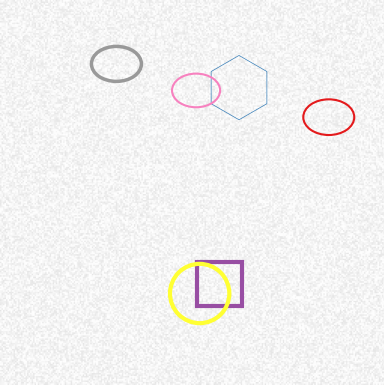[{"shape": "oval", "thickness": 1.5, "radius": 0.33, "center": [0.854, 0.696]}, {"shape": "hexagon", "thickness": 0.5, "radius": 0.42, "center": [0.621, 0.772]}, {"shape": "square", "thickness": 3, "radius": 0.29, "center": [0.571, 0.262]}, {"shape": "circle", "thickness": 3, "radius": 0.39, "center": [0.519, 0.238]}, {"shape": "oval", "thickness": 1.5, "radius": 0.31, "center": [0.509, 0.765]}, {"shape": "oval", "thickness": 2.5, "radius": 0.32, "center": [0.302, 0.834]}]